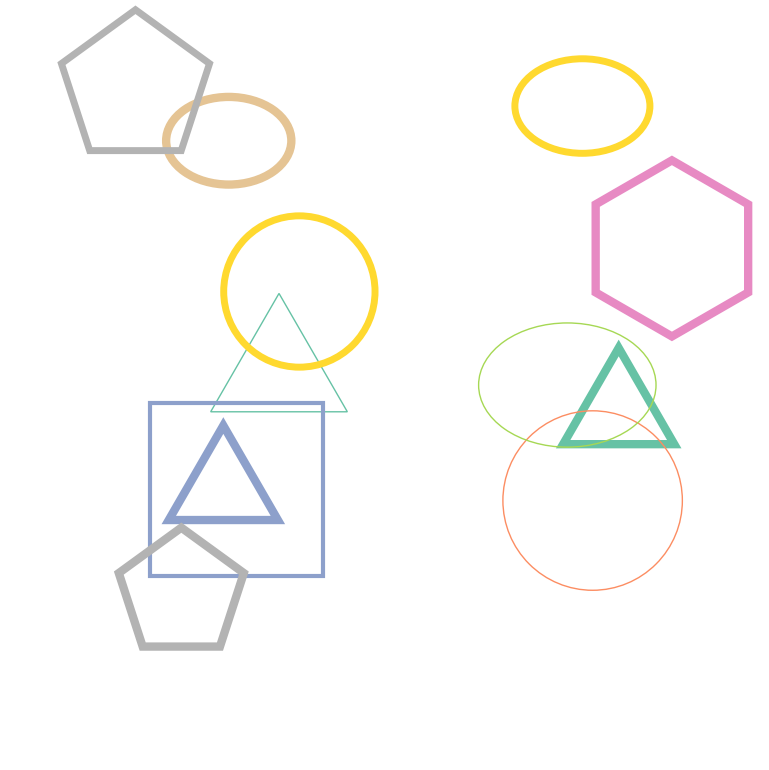[{"shape": "triangle", "thickness": 0.5, "radius": 0.51, "center": [0.362, 0.516]}, {"shape": "triangle", "thickness": 3, "radius": 0.42, "center": [0.803, 0.465]}, {"shape": "circle", "thickness": 0.5, "radius": 0.58, "center": [0.77, 0.35]}, {"shape": "triangle", "thickness": 3, "radius": 0.41, "center": [0.29, 0.366]}, {"shape": "square", "thickness": 1.5, "radius": 0.56, "center": [0.307, 0.364]}, {"shape": "hexagon", "thickness": 3, "radius": 0.57, "center": [0.873, 0.677]}, {"shape": "oval", "thickness": 0.5, "radius": 0.58, "center": [0.737, 0.5]}, {"shape": "circle", "thickness": 2.5, "radius": 0.49, "center": [0.389, 0.621]}, {"shape": "oval", "thickness": 2.5, "radius": 0.44, "center": [0.756, 0.862]}, {"shape": "oval", "thickness": 3, "radius": 0.41, "center": [0.297, 0.817]}, {"shape": "pentagon", "thickness": 3, "radius": 0.43, "center": [0.235, 0.229]}, {"shape": "pentagon", "thickness": 2.5, "radius": 0.51, "center": [0.176, 0.886]}]